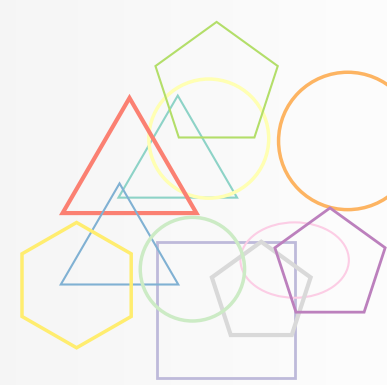[{"shape": "triangle", "thickness": 1.5, "radius": 0.88, "center": [0.459, 0.575]}, {"shape": "circle", "thickness": 2.5, "radius": 0.77, "center": [0.539, 0.64]}, {"shape": "square", "thickness": 2, "radius": 0.89, "center": [0.583, 0.194]}, {"shape": "triangle", "thickness": 3, "radius": 1.0, "center": [0.334, 0.546]}, {"shape": "triangle", "thickness": 1.5, "radius": 0.88, "center": [0.308, 0.349]}, {"shape": "circle", "thickness": 2.5, "radius": 0.89, "center": [0.897, 0.634]}, {"shape": "pentagon", "thickness": 1.5, "radius": 0.83, "center": [0.559, 0.777]}, {"shape": "oval", "thickness": 1.5, "radius": 0.7, "center": [0.76, 0.324]}, {"shape": "pentagon", "thickness": 3, "radius": 0.67, "center": [0.674, 0.238]}, {"shape": "pentagon", "thickness": 2, "radius": 0.75, "center": [0.852, 0.31]}, {"shape": "circle", "thickness": 2.5, "radius": 0.67, "center": [0.497, 0.301]}, {"shape": "hexagon", "thickness": 2.5, "radius": 0.81, "center": [0.198, 0.259]}]